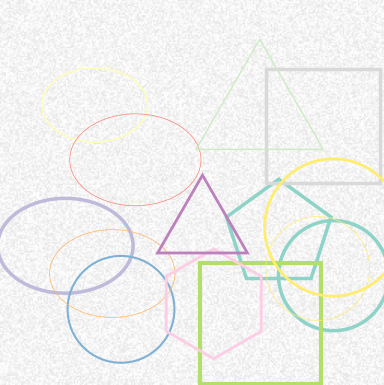[{"shape": "circle", "thickness": 2.5, "radius": 0.71, "center": [0.866, 0.284]}, {"shape": "pentagon", "thickness": 2.5, "radius": 0.71, "center": [0.724, 0.392]}, {"shape": "oval", "thickness": 1, "radius": 0.69, "center": [0.246, 0.727]}, {"shape": "oval", "thickness": 2.5, "radius": 0.88, "center": [0.17, 0.362]}, {"shape": "oval", "thickness": 0.5, "radius": 0.85, "center": [0.352, 0.585]}, {"shape": "circle", "thickness": 1.5, "radius": 0.69, "center": [0.314, 0.197]}, {"shape": "oval", "thickness": 0.5, "radius": 0.81, "center": [0.292, 0.289]}, {"shape": "square", "thickness": 3, "radius": 0.78, "center": [0.676, 0.159]}, {"shape": "hexagon", "thickness": 2, "radius": 0.71, "center": [0.555, 0.211]}, {"shape": "square", "thickness": 2.5, "radius": 0.74, "center": [0.839, 0.672]}, {"shape": "triangle", "thickness": 2, "radius": 0.67, "center": [0.526, 0.41]}, {"shape": "triangle", "thickness": 1, "radius": 0.95, "center": [0.675, 0.707]}, {"shape": "circle", "thickness": 0.5, "radius": 0.67, "center": [0.825, 0.303]}, {"shape": "circle", "thickness": 2, "radius": 0.89, "center": [0.866, 0.409]}]